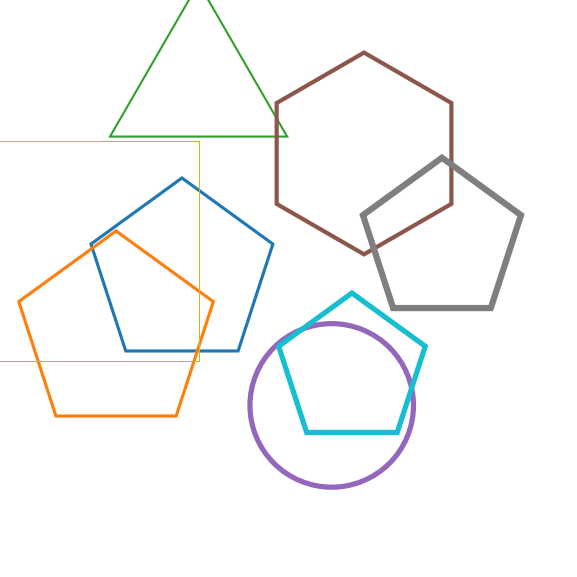[{"shape": "pentagon", "thickness": 1.5, "radius": 0.83, "center": [0.315, 0.525]}, {"shape": "pentagon", "thickness": 1.5, "radius": 0.89, "center": [0.201, 0.422]}, {"shape": "triangle", "thickness": 1, "radius": 0.89, "center": [0.344, 0.851]}, {"shape": "circle", "thickness": 2.5, "radius": 0.71, "center": [0.574, 0.297]}, {"shape": "hexagon", "thickness": 2, "radius": 0.87, "center": [0.63, 0.733]}, {"shape": "pentagon", "thickness": 3, "radius": 0.72, "center": [0.765, 0.582]}, {"shape": "square", "thickness": 0.5, "radius": 0.95, "center": [0.154, 0.565]}, {"shape": "pentagon", "thickness": 2.5, "radius": 0.67, "center": [0.609, 0.358]}]